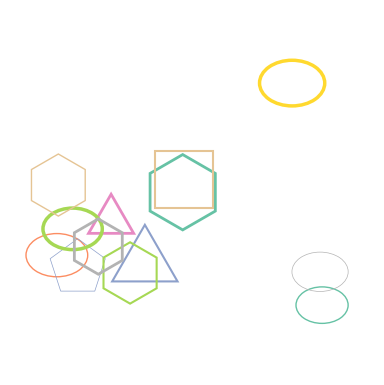[{"shape": "oval", "thickness": 1, "radius": 0.34, "center": [0.837, 0.207]}, {"shape": "hexagon", "thickness": 2, "radius": 0.49, "center": [0.475, 0.501]}, {"shape": "oval", "thickness": 1, "radius": 0.4, "center": [0.148, 0.337]}, {"shape": "triangle", "thickness": 1.5, "radius": 0.49, "center": [0.376, 0.318]}, {"shape": "pentagon", "thickness": 0.5, "radius": 0.38, "center": [0.202, 0.305]}, {"shape": "triangle", "thickness": 2, "radius": 0.34, "center": [0.289, 0.428]}, {"shape": "oval", "thickness": 2.5, "radius": 0.39, "center": [0.189, 0.406]}, {"shape": "hexagon", "thickness": 1.5, "radius": 0.4, "center": [0.338, 0.291]}, {"shape": "oval", "thickness": 2.5, "radius": 0.42, "center": [0.759, 0.784]}, {"shape": "square", "thickness": 1.5, "radius": 0.37, "center": [0.479, 0.534]}, {"shape": "hexagon", "thickness": 1, "radius": 0.4, "center": [0.152, 0.519]}, {"shape": "hexagon", "thickness": 2, "radius": 0.36, "center": [0.255, 0.36]}, {"shape": "oval", "thickness": 0.5, "radius": 0.37, "center": [0.831, 0.294]}]